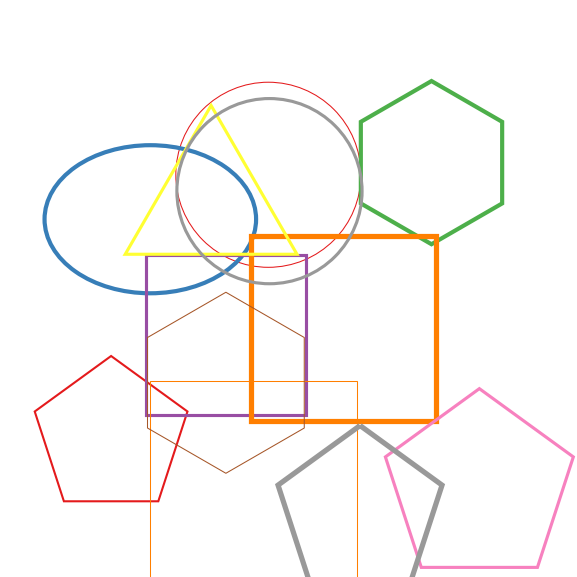[{"shape": "circle", "thickness": 0.5, "radius": 0.8, "center": [0.465, 0.697]}, {"shape": "pentagon", "thickness": 1, "radius": 0.7, "center": [0.192, 0.244]}, {"shape": "oval", "thickness": 2, "radius": 0.92, "center": [0.26, 0.62]}, {"shape": "hexagon", "thickness": 2, "radius": 0.71, "center": [0.747, 0.718]}, {"shape": "square", "thickness": 1.5, "radius": 0.69, "center": [0.392, 0.419]}, {"shape": "square", "thickness": 2.5, "radius": 0.8, "center": [0.594, 0.431]}, {"shape": "square", "thickness": 0.5, "radius": 0.9, "center": [0.439, 0.16]}, {"shape": "triangle", "thickness": 1.5, "radius": 0.86, "center": [0.366, 0.645]}, {"shape": "hexagon", "thickness": 0.5, "radius": 0.78, "center": [0.391, 0.336]}, {"shape": "pentagon", "thickness": 1.5, "radius": 0.86, "center": [0.83, 0.155]}, {"shape": "pentagon", "thickness": 2.5, "radius": 0.75, "center": [0.623, 0.113]}, {"shape": "circle", "thickness": 1.5, "radius": 0.8, "center": [0.467, 0.668]}]